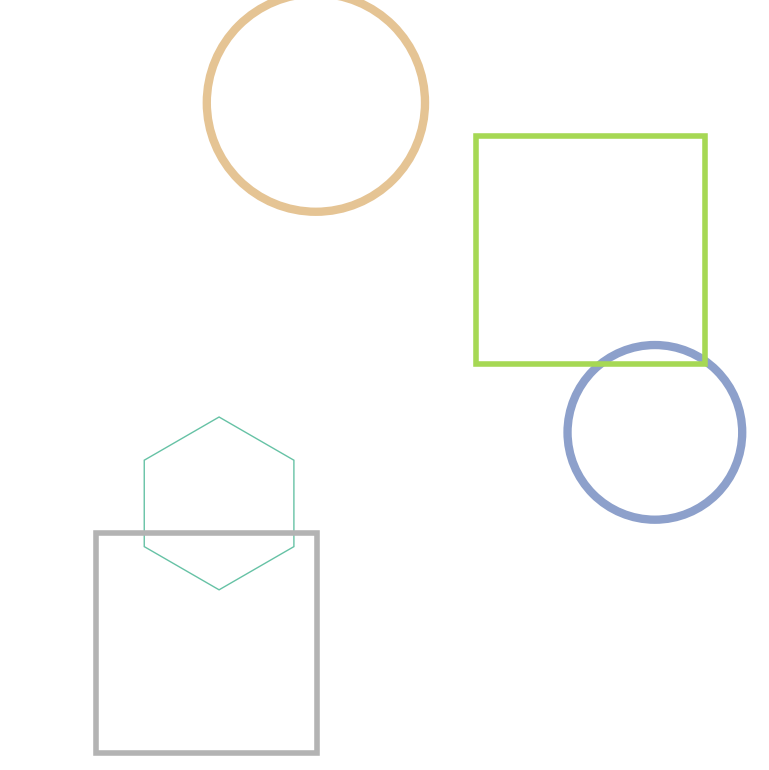[{"shape": "hexagon", "thickness": 0.5, "radius": 0.56, "center": [0.285, 0.346]}, {"shape": "circle", "thickness": 3, "radius": 0.57, "center": [0.85, 0.438]}, {"shape": "square", "thickness": 2, "radius": 0.74, "center": [0.767, 0.675]}, {"shape": "circle", "thickness": 3, "radius": 0.71, "center": [0.41, 0.867]}, {"shape": "square", "thickness": 2, "radius": 0.72, "center": [0.268, 0.165]}]